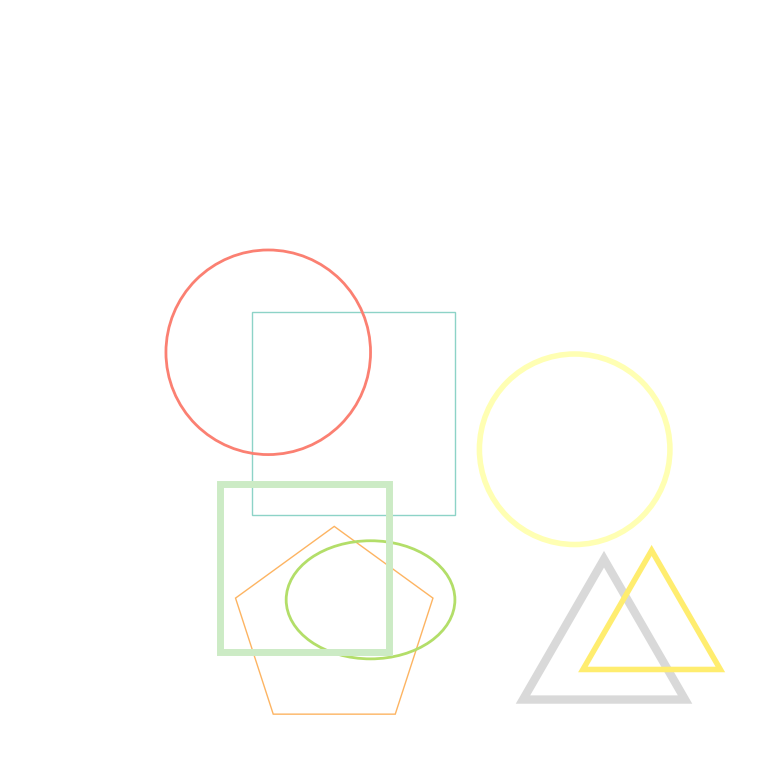[{"shape": "square", "thickness": 0.5, "radius": 0.66, "center": [0.459, 0.463]}, {"shape": "circle", "thickness": 2, "radius": 0.62, "center": [0.746, 0.417]}, {"shape": "circle", "thickness": 1, "radius": 0.66, "center": [0.348, 0.542]}, {"shape": "pentagon", "thickness": 0.5, "radius": 0.67, "center": [0.434, 0.182]}, {"shape": "oval", "thickness": 1, "radius": 0.55, "center": [0.481, 0.221]}, {"shape": "triangle", "thickness": 3, "radius": 0.61, "center": [0.784, 0.152]}, {"shape": "square", "thickness": 2.5, "radius": 0.55, "center": [0.395, 0.262]}, {"shape": "triangle", "thickness": 2, "radius": 0.52, "center": [0.846, 0.182]}]